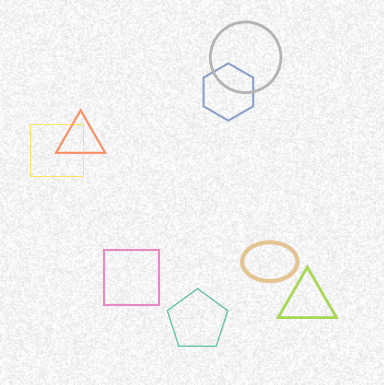[{"shape": "pentagon", "thickness": 1, "radius": 0.41, "center": [0.513, 0.168]}, {"shape": "triangle", "thickness": 1.5, "radius": 0.37, "center": [0.209, 0.64]}, {"shape": "hexagon", "thickness": 1.5, "radius": 0.37, "center": [0.593, 0.761]}, {"shape": "square", "thickness": 1.5, "radius": 0.36, "center": [0.342, 0.279]}, {"shape": "triangle", "thickness": 2, "radius": 0.44, "center": [0.798, 0.219]}, {"shape": "square", "thickness": 0.5, "radius": 0.34, "center": [0.146, 0.61]}, {"shape": "oval", "thickness": 3, "radius": 0.36, "center": [0.701, 0.32]}, {"shape": "circle", "thickness": 2, "radius": 0.46, "center": [0.638, 0.851]}]